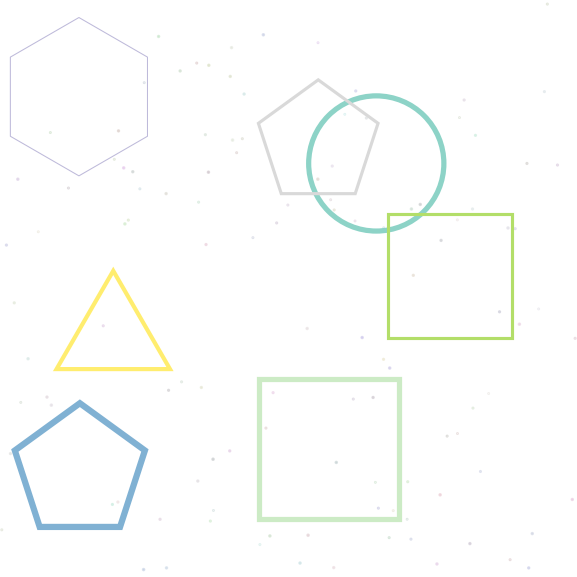[{"shape": "circle", "thickness": 2.5, "radius": 0.59, "center": [0.652, 0.716]}, {"shape": "hexagon", "thickness": 0.5, "radius": 0.69, "center": [0.137, 0.832]}, {"shape": "pentagon", "thickness": 3, "radius": 0.59, "center": [0.138, 0.182]}, {"shape": "square", "thickness": 1.5, "radius": 0.54, "center": [0.779, 0.522]}, {"shape": "pentagon", "thickness": 1.5, "radius": 0.54, "center": [0.551, 0.752]}, {"shape": "square", "thickness": 2.5, "radius": 0.61, "center": [0.57, 0.221]}, {"shape": "triangle", "thickness": 2, "radius": 0.57, "center": [0.196, 0.417]}]